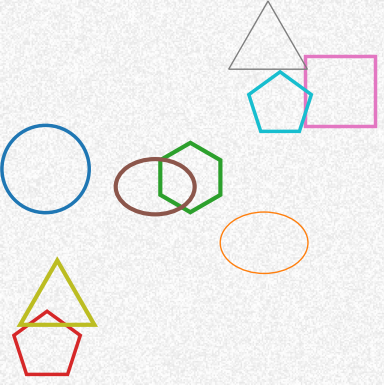[{"shape": "circle", "thickness": 2.5, "radius": 0.57, "center": [0.118, 0.561]}, {"shape": "oval", "thickness": 1, "radius": 0.57, "center": [0.686, 0.369]}, {"shape": "hexagon", "thickness": 3, "radius": 0.45, "center": [0.494, 0.539]}, {"shape": "pentagon", "thickness": 2.5, "radius": 0.45, "center": [0.122, 0.101]}, {"shape": "oval", "thickness": 3, "radius": 0.51, "center": [0.403, 0.515]}, {"shape": "square", "thickness": 2.5, "radius": 0.45, "center": [0.883, 0.764]}, {"shape": "triangle", "thickness": 1, "radius": 0.59, "center": [0.696, 0.879]}, {"shape": "triangle", "thickness": 3, "radius": 0.56, "center": [0.149, 0.212]}, {"shape": "pentagon", "thickness": 2.5, "radius": 0.43, "center": [0.727, 0.728]}]